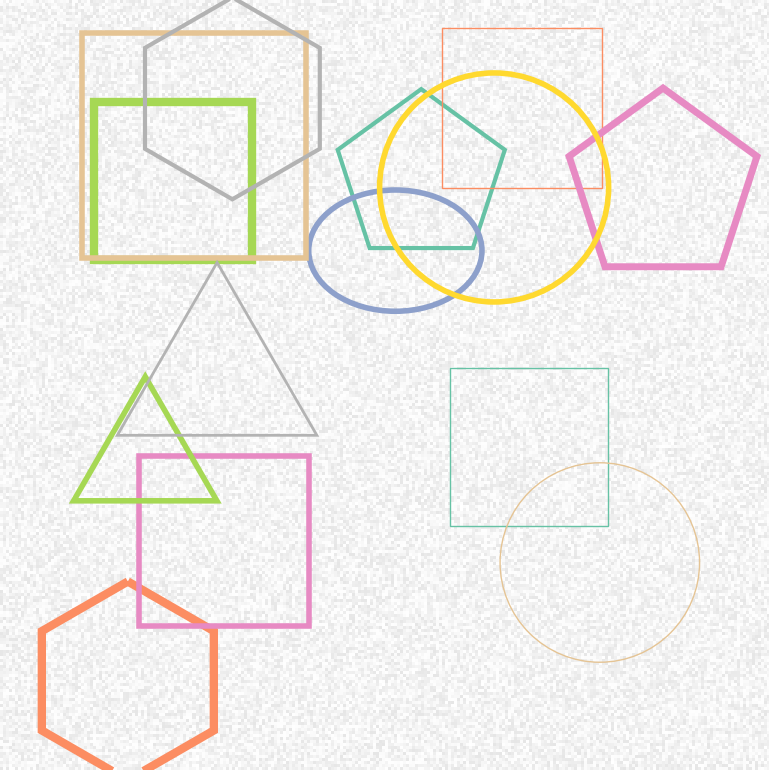[{"shape": "pentagon", "thickness": 1.5, "radius": 0.57, "center": [0.547, 0.77]}, {"shape": "square", "thickness": 0.5, "radius": 0.51, "center": [0.687, 0.419]}, {"shape": "hexagon", "thickness": 3, "radius": 0.64, "center": [0.166, 0.116]}, {"shape": "square", "thickness": 0.5, "radius": 0.52, "center": [0.678, 0.86]}, {"shape": "oval", "thickness": 2, "radius": 0.56, "center": [0.513, 0.675]}, {"shape": "pentagon", "thickness": 2.5, "radius": 0.64, "center": [0.861, 0.757]}, {"shape": "square", "thickness": 2, "radius": 0.55, "center": [0.29, 0.298]}, {"shape": "triangle", "thickness": 2, "radius": 0.54, "center": [0.189, 0.403]}, {"shape": "square", "thickness": 3, "radius": 0.51, "center": [0.225, 0.765]}, {"shape": "circle", "thickness": 2, "radius": 0.74, "center": [0.642, 0.757]}, {"shape": "circle", "thickness": 0.5, "radius": 0.65, "center": [0.779, 0.269]}, {"shape": "square", "thickness": 2, "radius": 0.73, "center": [0.252, 0.811]}, {"shape": "hexagon", "thickness": 1.5, "radius": 0.66, "center": [0.302, 0.872]}, {"shape": "triangle", "thickness": 1, "radius": 0.75, "center": [0.282, 0.509]}]